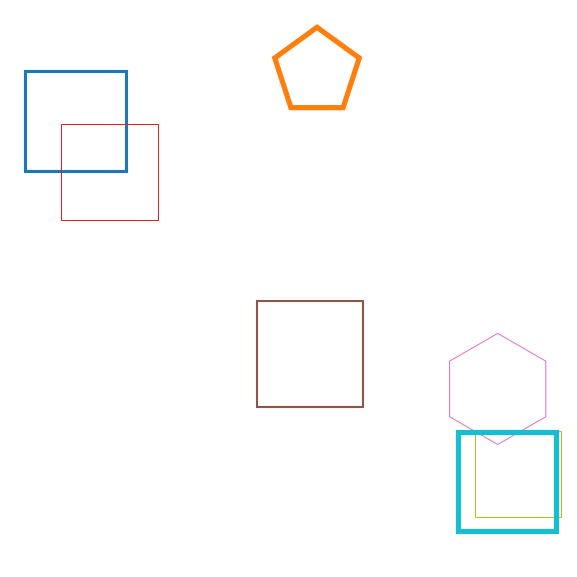[{"shape": "square", "thickness": 1.5, "radius": 0.44, "center": [0.131, 0.79]}, {"shape": "pentagon", "thickness": 2.5, "radius": 0.38, "center": [0.549, 0.875]}, {"shape": "square", "thickness": 0.5, "radius": 0.42, "center": [0.19, 0.701]}, {"shape": "square", "thickness": 1, "radius": 0.46, "center": [0.537, 0.387]}, {"shape": "hexagon", "thickness": 0.5, "radius": 0.48, "center": [0.862, 0.326]}, {"shape": "square", "thickness": 0.5, "radius": 0.37, "center": [0.897, 0.179]}, {"shape": "square", "thickness": 2.5, "radius": 0.43, "center": [0.878, 0.165]}]